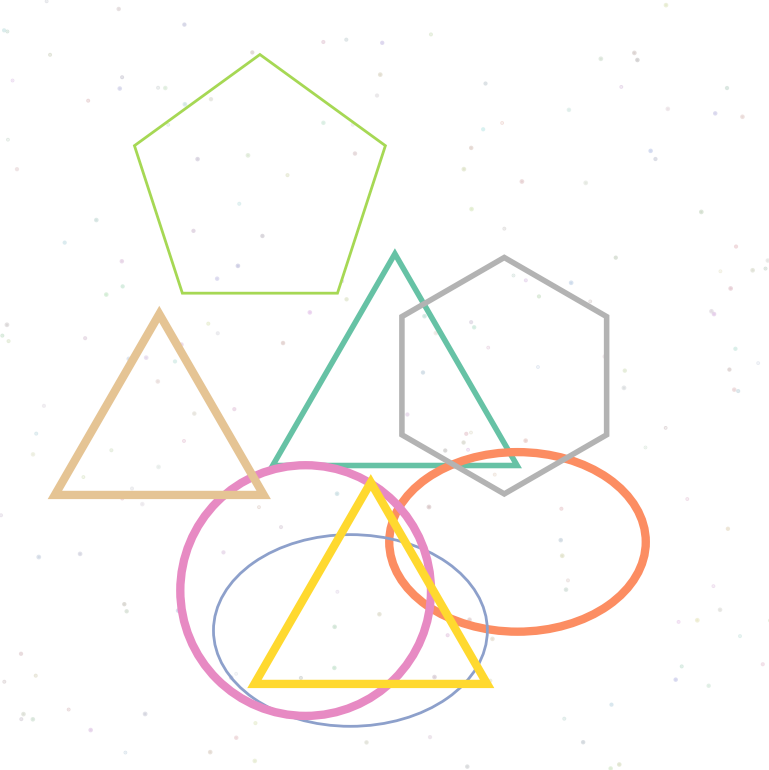[{"shape": "triangle", "thickness": 2, "radius": 0.92, "center": [0.513, 0.487]}, {"shape": "oval", "thickness": 3, "radius": 0.83, "center": [0.672, 0.296]}, {"shape": "oval", "thickness": 1, "radius": 0.89, "center": [0.455, 0.181]}, {"shape": "circle", "thickness": 3, "radius": 0.81, "center": [0.397, 0.233]}, {"shape": "pentagon", "thickness": 1, "radius": 0.86, "center": [0.338, 0.758]}, {"shape": "triangle", "thickness": 3, "radius": 0.87, "center": [0.482, 0.199]}, {"shape": "triangle", "thickness": 3, "radius": 0.78, "center": [0.207, 0.435]}, {"shape": "hexagon", "thickness": 2, "radius": 0.77, "center": [0.655, 0.512]}]